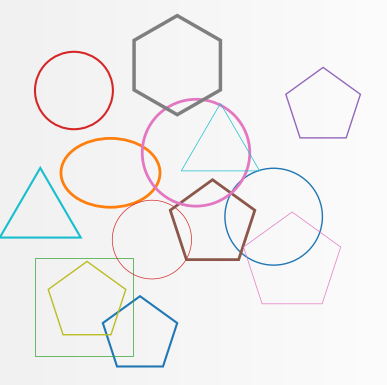[{"shape": "circle", "thickness": 1, "radius": 0.63, "center": [0.706, 0.437]}, {"shape": "pentagon", "thickness": 1.5, "radius": 0.5, "center": [0.361, 0.13]}, {"shape": "oval", "thickness": 2, "radius": 0.64, "center": [0.285, 0.551]}, {"shape": "square", "thickness": 0.5, "radius": 0.64, "center": [0.217, 0.204]}, {"shape": "circle", "thickness": 0.5, "radius": 0.51, "center": [0.392, 0.378]}, {"shape": "circle", "thickness": 1.5, "radius": 0.5, "center": [0.191, 0.765]}, {"shape": "pentagon", "thickness": 1, "radius": 0.51, "center": [0.834, 0.724]}, {"shape": "pentagon", "thickness": 2, "radius": 0.57, "center": [0.549, 0.418]}, {"shape": "circle", "thickness": 2, "radius": 0.69, "center": [0.506, 0.603]}, {"shape": "pentagon", "thickness": 0.5, "radius": 0.66, "center": [0.754, 0.318]}, {"shape": "hexagon", "thickness": 2.5, "radius": 0.64, "center": [0.457, 0.831]}, {"shape": "pentagon", "thickness": 1, "radius": 0.53, "center": [0.225, 0.216]}, {"shape": "triangle", "thickness": 0.5, "radius": 0.58, "center": [0.569, 0.615]}, {"shape": "triangle", "thickness": 1.5, "radius": 0.6, "center": [0.104, 0.443]}]